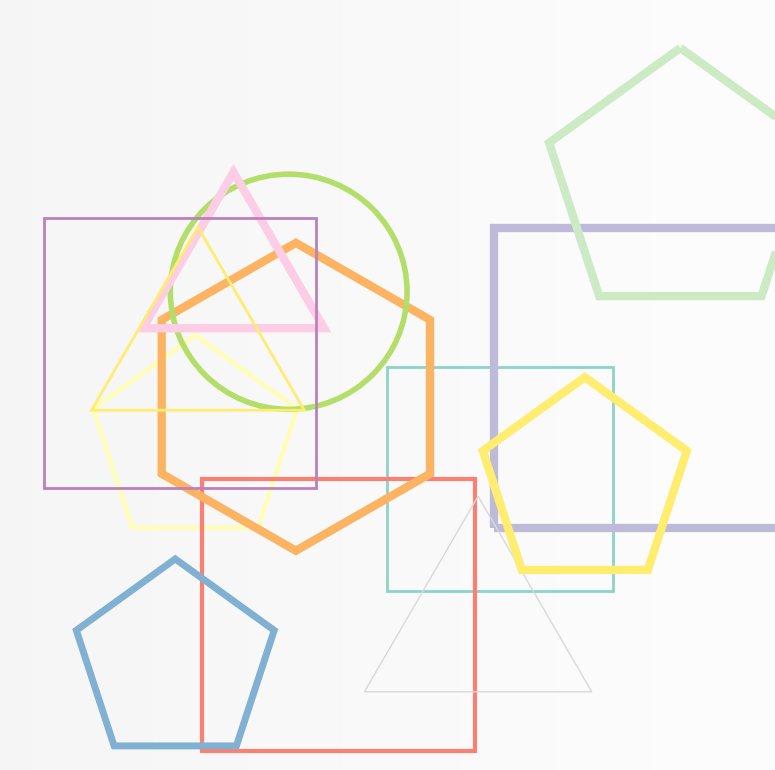[{"shape": "square", "thickness": 1, "radius": 0.73, "center": [0.645, 0.378]}, {"shape": "pentagon", "thickness": 1.5, "radius": 0.69, "center": [0.252, 0.426]}, {"shape": "square", "thickness": 3, "radius": 0.97, "center": [0.833, 0.509]}, {"shape": "square", "thickness": 1.5, "radius": 0.88, "center": [0.437, 0.201]}, {"shape": "pentagon", "thickness": 2.5, "radius": 0.67, "center": [0.226, 0.14]}, {"shape": "hexagon", "thickness": 3, "radius": 1.0, "center": [0.382, 0.485]}, {"shape": "circle", "thickness": 2, "radius": 0.76, "center": [0.373, 0.621]}, {"shape": "triangle", "thickness": 3, "radius": 0.68, "center": [0.301, 0.641]}, {"shape": "triangle", "thickness": 0.5, "radius": 0.85, "center": [0.617, 0.186]}, {"shape": "square", "thickness": 1, "radius": 0.88, "center": [0.232, 0.542]}, {"shape": "pentagon", "thickness": 3, "radius": 0.89, "center": [0.878, 0.76]}, {"shape": "triangle", "thickness": 1, "radius": 0.79, "center": [0.255, 0.547]}, {"shape": "pentagon", "thickness": 3, "radius": 0.69, "center": [0.755, 0.372]}]